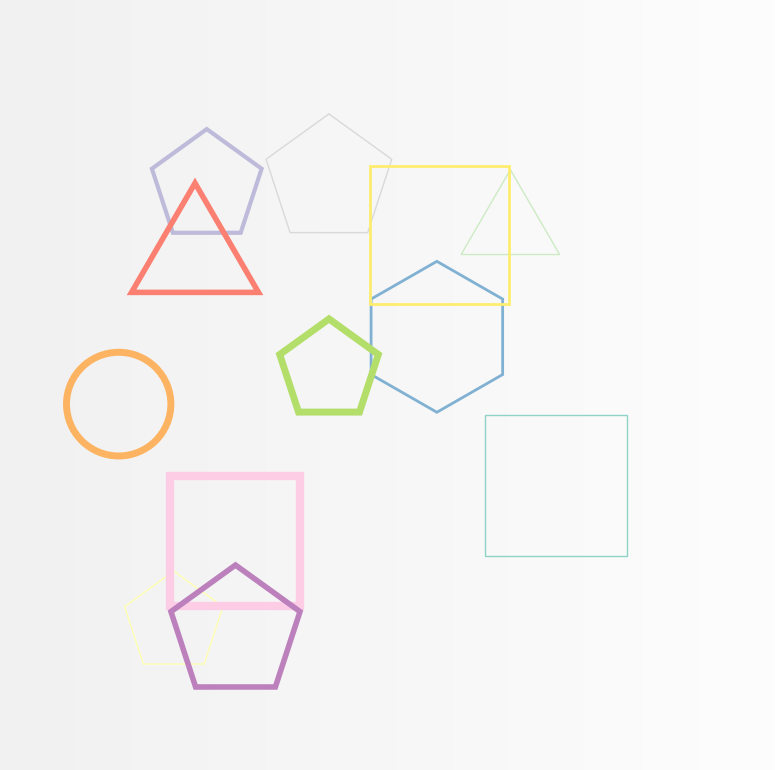[{"shape": "square", "thickness": 0.5, "radius": 0.46, "center": [0.717, 0.37]}, {"shape": "pentagon", "thickness": 0.5, "radius": 0.33, "center": [0.224, 0.192]}, {"shape": "pentagon", "thickness": 1.5, "radius": 0.37, "center": [0.267, 0.758]}, {"shape": "triangle", "thickness": 2, "radius": 0.47, "center": [0.252, 0.668]}, {"shape": "hexagon", "thickness": 1, "radius": 0.49, "center": [0.564, 0.563]}, {"shape": "circle", "thickness": 2.5, "radius": 0.34, "center": [0.153, 0.475]}, {"shape": "pentagon", "thickness": 2.5, "radius": 0.33, "center": [0.425, 0.519]}, {"shape": "square", "thickness": 3, "radius": 0.42, "center": [0.303, 0.297]}, {"shape": "pentagon", "thickness": 0.5, "radius": 0.43, "center": [0.424, 0.767]}, {"shape": "pentagon", "thickness": 2, "radius": 0.44, "center": [0.304, 0.179]}, {"shape": "triangle", "thickness": 0.5, "radius": 0.37, "center": [0.659, 0.706]}, {"shape": "square", "thickness": 1, "radius": 0.45, "center": [0.567, 0.695]}]